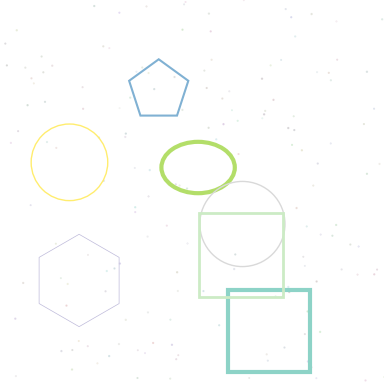[{"shape": "square", "thickness": 3, "radius": 0.53, "center": [0.699, 0.14]}, {"shape": "hexagon", "thickness": 0.5, "radius": 0.6, "center": [0.205, 0.272]}, {"shape": "pentagon", "thickness": 1.5, "radius": 0.4, "center": [0.412, 0.765]}, {"shape": "oval", "thickness": 3, "radius": 0.48, "center": [0.515, 0.565]}, {"shape": "circle", "thickness": 1, "radius": 0.55, "center": [0.63, 0.418]}, {"shape": "square", "thickness": 2, "radius": 0.54, "center": [0.626, 0.338]}, {"shape": "circle", "thickness": 1, "radius": 0.5, "center": [0.18, 0.578]}]